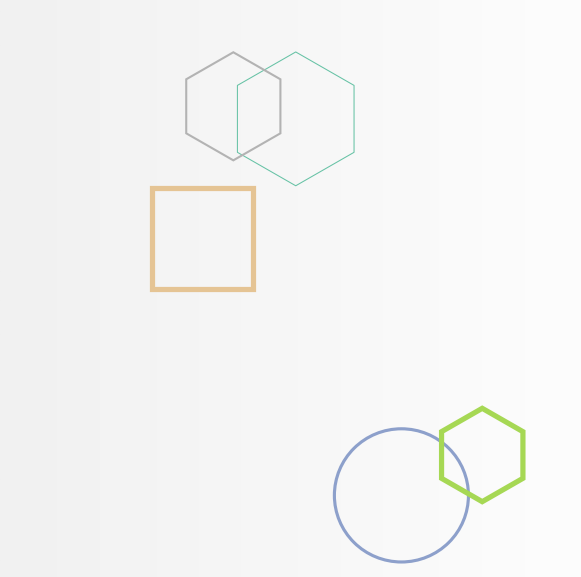[{"shape": "hexagon", "thickness": 0.5, "radius": 0.58, "center": [0.509, 0.793]}, {"shape": "circle", "thickness": 1.5, "radius": 0.58, "center": [0.691, 0.141]}, {"shape": "hexagon", "thickness": 2.5, "radius": 0.4, "center": [0.83, 0.211]}, {"shape": "square", "thickness": 2.5, "radius": 0.44, "center": [0.349, 0.587]}, {"shape": "hexagon", "thickness": 1, "radius": 0.47, "center": [0.401, 0.815]}]